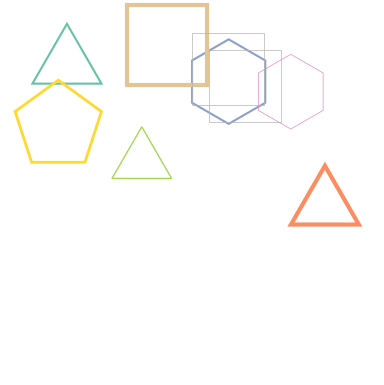[{"shape": "triangle", "thickness": 1.5, "radius": 0.52, "center": [0.174, 0.835]}, {"shape": "triangle", "thickness": 3, "radius": 0.51, "center": [0.844, 0.468]}, {"shape": "hexagon", "thickness": 1.5, "radius": 0.55, "center": [0.594, 0.788]}, {"shape": "hexagon", "thickness": 0.5, "radius": 0.49, "center": [0.755, 0.762]}, {"shape": "triangle", "thickness": 1, "radius": 0.45, "center": [0.368, 0.581]}, {"shape": "pentagon", "thickness": 2, "radius": 0.59, "center": [0.151, 0.674]}, {"shape": "square", "thickness": 3, "radius": 0.52, "center": [0.434, 0.883]}, {"shape": "square", "thickness": 0.5, "radius": 0.46, "center": [0.637, 0.777]}, {"shape": "square", "thickness": 0.5, "radius": 0.46, "center": [0.592, 0.821]}]